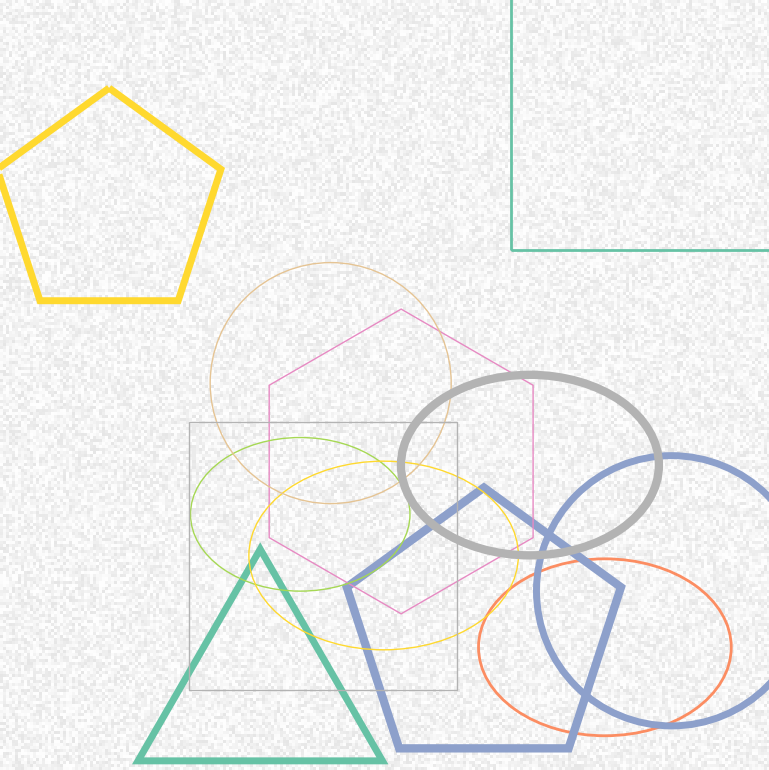[{"shape": "triangle", "thickness": 2.5, "radius": 0.92, "center": [0.338, 0.103]}, {"shape": "square", "thickness": 1, "radius": 0.86, "center": [0.836, 0.848]}, {"shape": "oval", "thickness": 1, "radius": 0.82, "center": [0.786, 0.159]}, {"shape": "pentagon", "thickness": 3, "radius": 0.94, "center": [0.628, 0.18]}, {"shape": "circle", "thickness": 2.5, "radius": 0.88, "center": [0.872, 0.233]}, {"shape": "hexagon", "thickness": 0.5, "radius": 0.99, "center": [0.521, 0.401]}, {"shape": "oval", "thickness": 0.5, "radius": 0.71, "center": [0.39, 0.332]}, {"shape": "pentagon", "thickness": 2.5, "radius": 0.76, "center": [0.142, 0.733]}, {"shape": "oval", "thickness": 0.5, "radius": 0.87, "center": [0.498, 0.279]}, {"shape": "circle", "thickness": 0.5, "radius": 0.78, "center": [0.429, 0.502]}, {"shape": "oval", "thickness": 3, "radius": 0.84, "center": [0.688, 0.396]}, {"shape": "square", "thickness": 0.5, "radius": 0.87, "center": [0.419, 0.278]}]